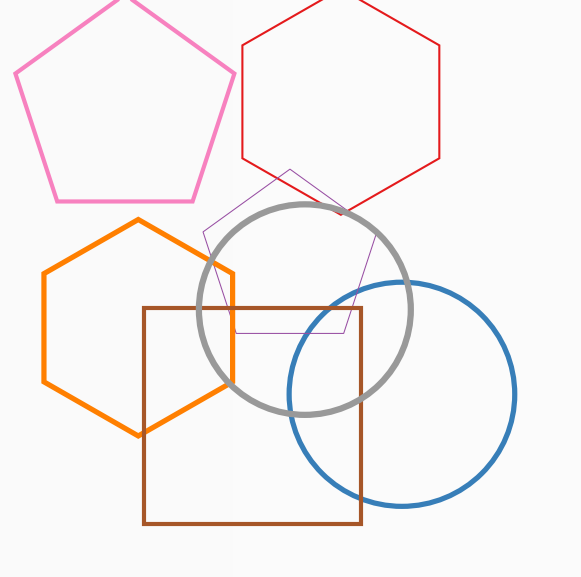[{"shape": "hexagon", "thickness": 1, "radius": 0.98, "center": [0.586, 0.823]}, {"shape": "circle", "thickness": 2.5, "radius": 0.97, "center": [0.692, 0.316]}, {"shape": "pentagon", "thickness": 0.5, "radius": 0.79, "center": [0.499, 0.549]}, {"shape": "hexagon", "thickness": 2.5, "radius": 0.94, "center": [0.238, 0.432]}, {"shape": "square", "thickness": 2, "radius": 0.93, "center": [0.434, 0.279]}, {"shape": "pentagon", "thickness": 2, "radius": 0.99, "center": [0.215, 0.811]}, {"shape": "circle", "thickness": 3, "radius": 0.91, "center": [0.524, 0.463]}]